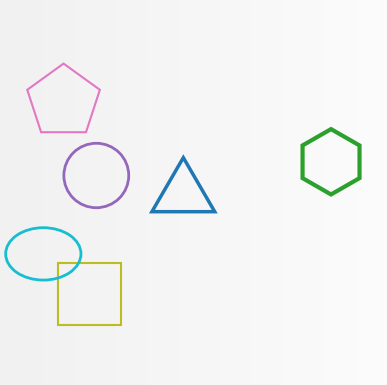[{"shape": "triangle", "thickness": 2.5, "radius": 0.47, "center": [0.473, 0.497]}, {"shape": "hexagon", "thickness": 3, "radius": 0.42, "center": [0.854, 0.58]}, {"shape": "circle", "thickness": 2, "radius": 0.42, "center": [0.249, 0.544]}, {"shape": "pentagon", "thickness": 1.5, "radius": 0.49, "center": [0.164, 0.736]}, {"shape": "square", "thickness": 1.5, "radius": 0.41, "center": [0.231, 0.236]}, {"shape": "oval", "thickness": 2, "radius": 0.49, "center": [0.112, 0.341]}]